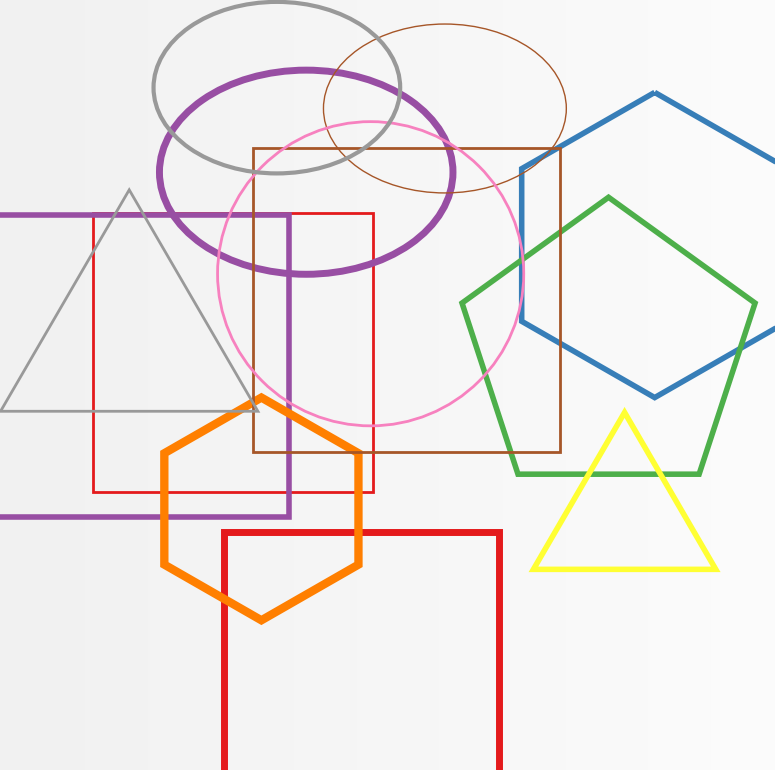[{"shape": "square", "thickness": 2.5, "radius": 0.89, "center": [0.466, 0.131]}, {"shape": "square", "thickness": 1, "radius": 0.9, "center": [0.301, 0.542]}, {"shape": "hexagon", "thickness": 2, "radius": 0.99, "center": [0.845, 0.682]}, {"shape": "pentagon", "thickness": 2, "radius": 0.99, "center": [0.785, 0.545]}, {"shape": "oval", "thickness": 2.5, "radius": 0.95, "center": [0.395, 0.776]}, {"shape": "square", "thickness": 2, "radius": 0.98, "center": [0.177, 0.524]}, {"shape": "hexagon", "thickness": 3, "radius": 0.72, "center": [0.337, 0.339]}, {"shape": "triangle", "thickness": 2, "radius": 0.68, "center": [0.806, 0.329]}, {"shape": "oval", "thickness": 0.5, "radius": 0.78, "center": [0.574, 0.859]}, {"shape": "square", "thickness": 1, "radius": 0.99, "center": [0.524, 0.61]}, {"shape": "circle", "thickness": 1, "radius": 0.99, "center": [0.478, 0.644]}, {"shape": "triangle", "thickness": 1, "radius": 0.96, "center": [0.167, 0.562]}, {"shape": "oval", "thickness": 1.5, "radius": 0.8, "center": [0.357, 0.886]}]